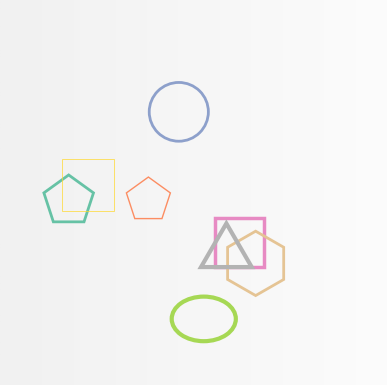[{"shape": "pentagon", "thickness": 2, "radius": 0.34, "center": [0.177, 0.478]}, {"shape": "pentagon", "thickness": 1, "radius": 0.3, "center": [0.383, 0.48]}, {"shape": "circle", "thickness": 2, "radius": 0.38, "center": [0.461, 0.71]}, {"shape": "square", "thickness": 2.5, "radius": 0.31, "center": [0.619, 0.37]}, {"shape": "oval", "thickness": 3, "radius": 0.41, "center": [0.526, 0.172]}, {"shape": "square", "thickness": 0.5, "radius": 0.34, "center": [0.227, 0.52]}, {"shape": "hexagon", "thickness": 2, "radius": 0.42, "center": [0.66, 0.316]}, {"shape": "triangle", "thickness": 3, "radius": 0.38, "center": [0.584, 0.344]}]